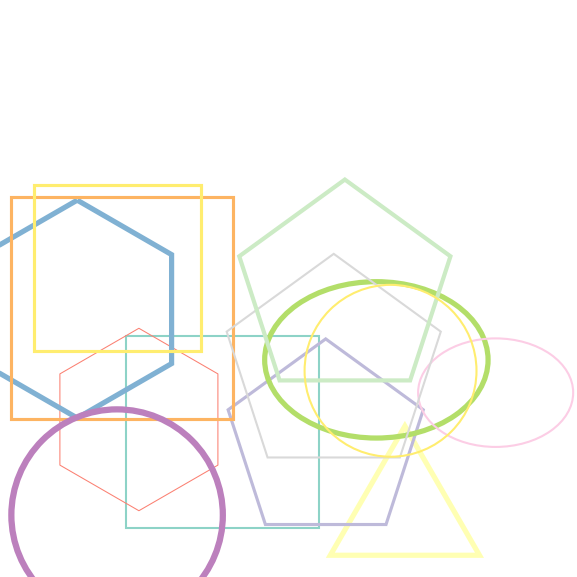[{"shape": "square", "thickness": 1, "radius": 0.83, "center": [0.385, 0.251]}, {"shape": "triangle", "thickness": 2.5, "radius": 0.75, "center": [0.701, 0.112]}, {"shape": "pentagon", "thickness": 1.5, "radius": 0.89, "center": [0.564, 0.235]}, {"shape": "hexagon", "thickness": 0.5, "radius": 0.79, "center": [0.241, 0.273]}, {"shape": "hexagon", "thickness": 2.5, "radius": 0.94, "center": [0.134, 0.464]}, {"shape": "square", "thickness": 1.5, "radius": 0.96, "center": [0.211, 0.467]}, {"shape": "oval", "thickness": 2.5, "radius": 0.97, "center": [0.652, 0.376]}, {"shape": "oval", "thickness": 1, "radius": 0.67, "center": [0.858, 0.319]}, {"shape": "pentagon", "thickness": 1, "radius": 0.97, "center": [0.578, 0.365]}, {"shape": "circle", "thickness": 3, "radius": 0.92, "center": [0.203, 0.107]}, {"shape": "pentagon", "thickness": 2, "radius": 0.96, "center": [0.597, 0.496]}, {"shape": "square", "thickness": 1.5, "radius": 0.72, "center": [0.203, 0.535]}, {"shape": "circle", "thickness": 1, "radius": 0.74, "center": [0.676, 0.357]}]